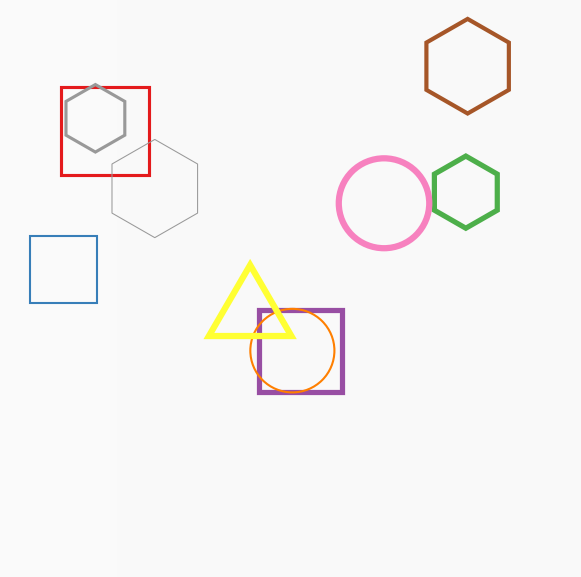[{"shape": "square", "thickness": 1.5, "radius": 0.38, "center": [0.181, 0.773]}, {"shape": "square", "thickness": 1, "radius": 0.29, "center": [0.109, 0.533]}, {"shape": "hexagon", "thickness": 2.5, "radius": 0.31, "center": [0.801, 0.666]}, {"shape": "square", "thickness": 2.5, "radius": 0.35, "center": [0.517, 0.391]}, {"shape": "circle", "thickness": 1, "radius": 0.36, "center": [0.503, 0.392]}, {"shape": "triangle", "thickness": 3, "radius": 0.41, "center": [0.43, 0.458]}, {"shape": "hexagon", "thickness": 2, "radius": 0.41, "center": [0.805, 0.884]}, {"shape": "circle", "thickness": 3, "radius": 0.39, "center": [0.661, 0.647]}, {"shape": "hexagon", "thickness": 1.5, "radius": 0.29, "center": [0.164, 0.794]}, {"shape": "hexagon", "thickness": 0.5, "radius": 0.43, "center": [0.266, 0.673]}]